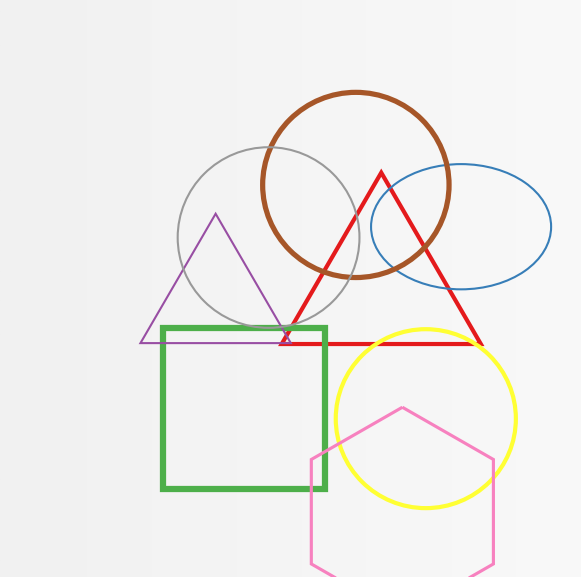[{"shape": "triangle", "thickness": 2, "radius": 0.99, "center": [0.656, 0.502]}, {"shape": "oval", "thickness": 1, "radius": 0.77, "center": [0.793, 0.607]}, {"shape": "square", "thickness": 3, "radius": 0.7, "center": [0.42, 0.292]}, {"shape": "triangle", "thickness": 1, "radius": 0.75, "center": [0.371, 0.48]}, {"shape": "circle", "thickness": 2, "radius": 0.77, "center": [0.733, 0.274]}, {"shape": "circle", "thickness": 2.5, "radius": 0.8, "center": [0.612, 0.679]}, {"shape": "hexagon", "thickness": 1.5, "radius": 0.9, "center": [0.692, 0.113]}, {"shape": "circle", "thickness": 1, "radius": 0.78, "center": [0.462, 0.588]}]